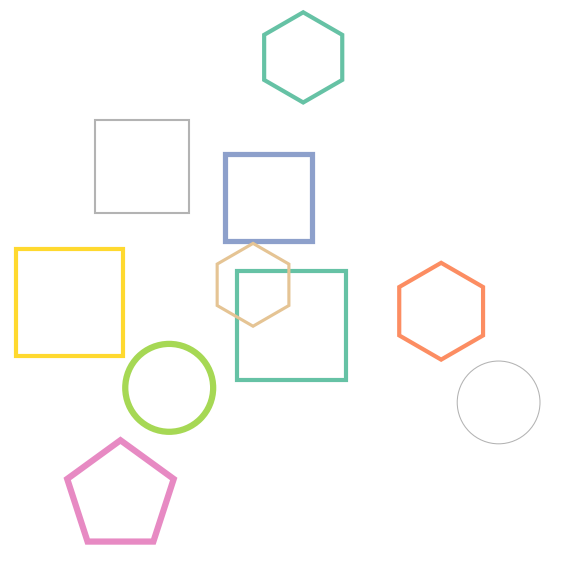[{"shape": "square", "thickness": 2, "radius": 0.47, "center": [0.504, 0.435]}, {"shape": "hexagon", "thickness": 2, "radius": 0.39, "center": [0.525, 0.9]}, {"shape": "hexagon", "thickness": 2, "radius": 0.42, "center": [0.764, 0.46]}, {"shape": "square", "thickness": 2.5, "radius": 0.37, "center": [0.465, 0.657]}, {"shape": "pentagon", "thickness": 3, "radius": 0.48, "center": [0.209, 0.14]}, {"shape": "circle", "thickness": 3, "radius": 0.38, "center": [0.293, 0.328]}, {"shape": "square", "thickness": 2, "radius": 0.47, "center": [0.121, 0.475]}, {"shape": "hexagon", "thickness": 1.5, "radius": 0.36, "center": [0.438, 0.506]}, {"shape": "circle", "thickness": 0.5, "radius": 0.36, "center": [0.863, 0.302]}, {"shape": "square", "thickness": 1, "radius": 0.4, "center": [0.246, 0.711]}]